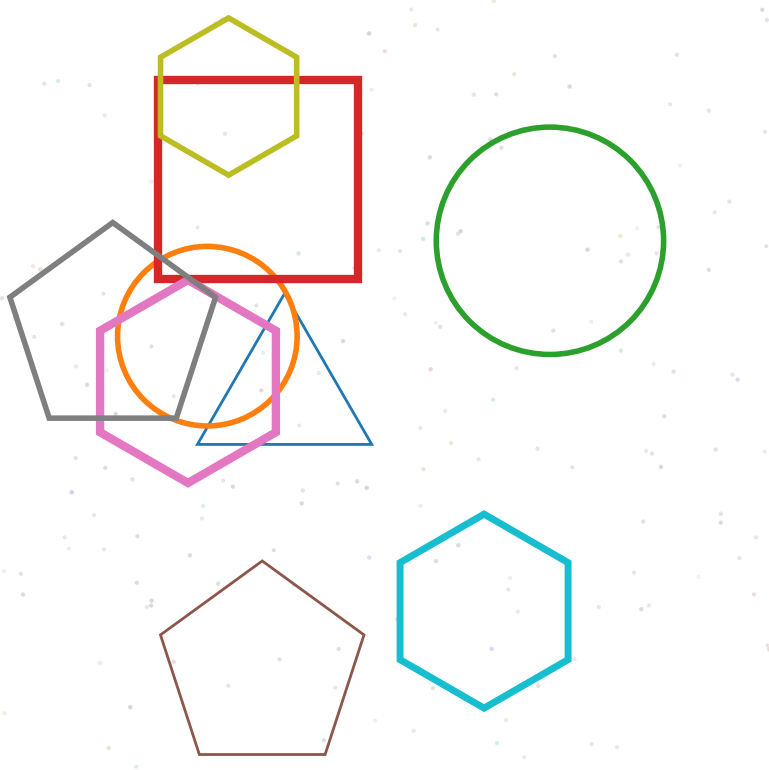[{"shape": "triangle", "thickness": 1, "radius": 0.65, "center": [0.37, 0.488]}, {"shape": "circle", "thickness": 2, "radius": 0.58, "center": [0.269, 0.563]}, {"shape": "circle", "thickness": 2, "radius": 0.74, "center": [0.714, 0.687]}, {"shape": "square", "thickness": 3, "radius": 0.65, "center": [0.335, 0.767]}, {"shape": "pentagon", "thickness": 1, "radius": 0.69, "center": [0.341, 0.133]}, {"shape": "hexagon", "thickness": 3, "radius": 0.66, "center": [0.244, 0.505]}, {"shape": "pentagon", "thickness": 2, "radius": 0.7, "center": [0.146, 0.571]}, {"shape": "hexagon", "thickness": 2, "radius": 0.51, "center": [0.297, 0.875]}, {"shape": "hexagon", "thickness": 2.5, "radius": 0.63, "center": [0.629, 0.206]}]